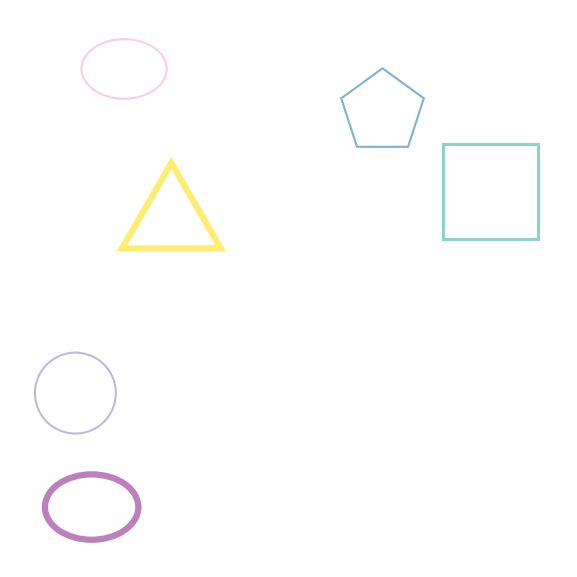[{"shape": "square", "thickness": 1.5, "radius": 0.41, "center": [0.849, 0.668]}, {"shape": "circle", "thickness": 1, "radius": 0.35, "center": [0.131, 0.318]}, {"shape": "pentagon", "thickness": 1, "radius": 0.38, "center": [0.662, 0.806]}, {"shape": "oval", "thickness": 1, "radius": 0.37, "center": [0.215, 0.88]}, {"shape": "oval", "thickness": 3, "radius": 0.4, "center": [0.159, 0.121]}, {"shape": "triangle", "thickness": 3, "radius": 0.49, "center": [0.297, 0.618]}]